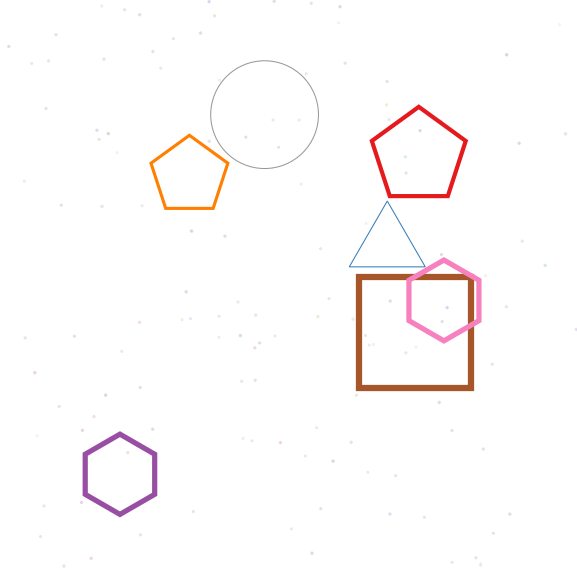[{"shape": "pentagon", "thickness": 2, "radius": 0.43, "center": [0.725, 0.729]}, {"shape": "triangle", "thickness": 0.5, "radius": 0.38, "center": [0.671, 0.575]}, {"shape": "hexagon", "thickness": 2.5, "radius": 0.35, "center": [0.208, 0.178]}, {"shape": "pentagon", "thickness": 1.5, "radius": 0.35, "center": [0.328, 0.695]}, {"shape": "square", "thickness": 3, "radius": 0.48, "center": [0.718, 0.424]}, {"shape": "hexagon", "thickness": 2.5, "radius": 0.35, "center": [0.769, 0.479]}, {"shape": "circle", "thickness": 0.5, "radius": 0.47, "center": [0.458, 0.801]}]